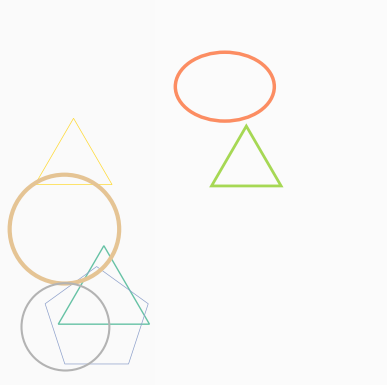[{"shape": "triangle", "thickness": 1, "radius": 0.68, "center": [0.268, 0.226]}, {"shape": "oval", "thickness": 2.5, "radius": 0.64, "center": [0.58, 0.775]}, {"shape": "pentagon", "thickness": 0.5, "radius": 0.7, "center": [0.249, 0.168]}, {"shape": "triangle", "thickness": 2, "radius": 0.52, "center": [0.636, 0.569]}, {"shape": "triangle", "thickness": 0.5, "radius": 0.57, "center": [0.19, 0.578]}, {"shape": "circle", "thickness": 3, "radius": 0.71, "center": [0.166, 0.405]}, {"shape": "circle", "thickness": 1.5, "radius": 0.57, "center": [0.169, 0.151]}]